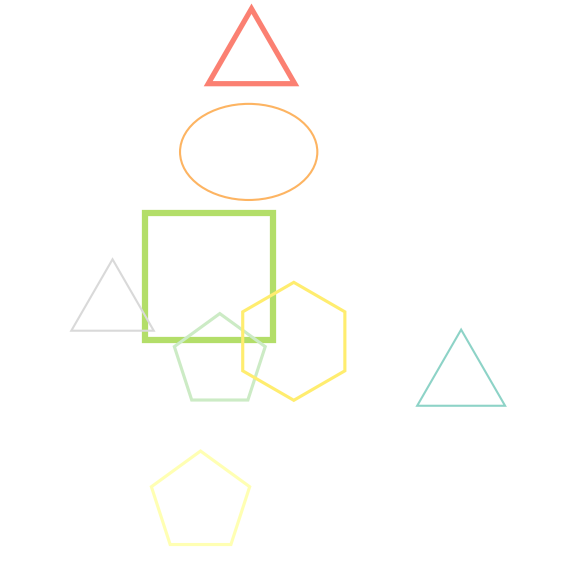[{"shape": "triangle", "thickness": 1, "radius": 0.44, "center": [0.798, 0.34]}, {"shape": "pentagon", "thickness": 1.5, "radius": 0.45, "center": [0.347, 0.129]}, {"shape": "triangle", "thickness": 2.5, "radius": 0.43, "center": [0.436, 0.897]}, {"shape": "oval", "thickness": 1, "radius": 0.59, "center": [0.431, 0.736]}, {"shape": "square", "thickness": 3, "radius": 0.55, "center": [0.362, 0.521]}, {"shape": "triangle", "thickness": 1, "radius": 0.41, "center": [0.195, 0.468]}, {"shape": "pentagon", "thickness": 1.5, "radius": 0.41, "center": [0.381, 0.373]}, {"shape": "hexagon", "thickness": 1.5, "radius": 0.51, "center": [0.509, 0.408]}]